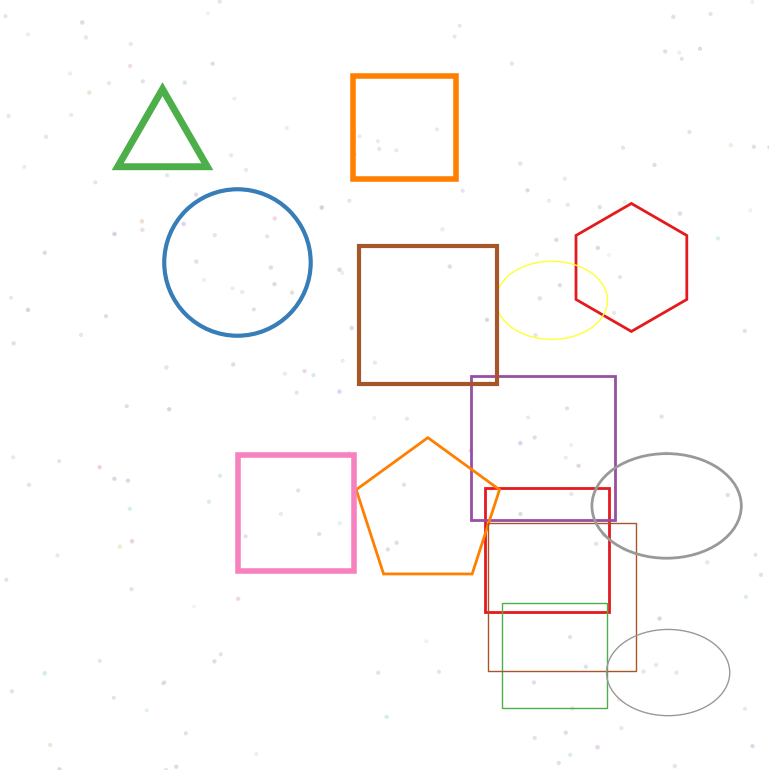[{"shape": "square", "thickness": 1, "radius": 0.4, "center": [0.711, 0.285]}, {"shape": "hexagon", "thickness": 1, "radius": 0.42, "center": [0.82, 0.653]}, {"shape": "circle", "thickness": 1.5, "radius": 0.48, "center": [0.308, 0.659]}, {"shape": "triangle", "thickness": 2.5, "radius": 0.34, "center": [0.211, 0.817]}, {"shape": "square", "thickness": 0.5, "radius": 0.34, "center": [0.72, 0.149]}, {"shape": "square", "thickness": 1, "radius": 0.47, "center": [0.706, 0.418]}, {"shape": "pentagon", "thickness": 1, "radius": 0.49, "center": [0.556, 0.334]}, {"shape": "square", "thickness": 2, "radius": 0.34, "center": [0.526, 0.834]}, {"shape": "oval", "thickness": 0.5, "radius": 0.36, "center": [0.717, 0.61]}, {"shape": "square", "thickness": 1.5, "radius": 0.45, "center": [0.556, 0.591]}, {"shape": "square", "thickness": 0.5, "radius": 0.48, "center": [0.73, 0.225]}, {"shape": "square", "thickness": 2, "radius": 0.38, "center": [0.385, 0.334]}, {"shape": "oval", "thickness": 0.5, "radius": 0.4, "center": [0.868, 0.127]}, {"shape": "oval", "thickness": 1, "radius": 0.49, "center": [0.866, 0.343]}]